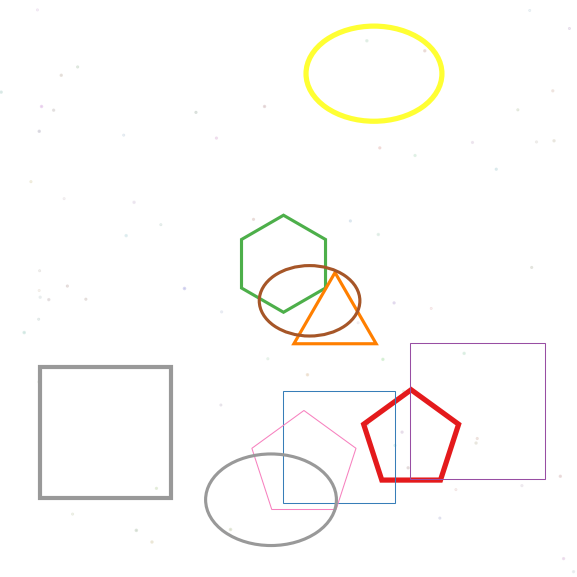[{"shape": "pentagon", "thickness": 2.5, "radius": 0.43, "center": [0.712, 0.238]}, {"shape": "square", "thickness": 0.5, "radius": 0.48, "center": [0.586, 0.225]}, {"shape": "hexagon", "thickness": 1.5, "radius": 0.42, "center": [0.491, 0.542]}, {"shape": "square", "thickness": 0.5, "radius": 0.59, "center": [0.827, 0.288]}, {"shape": "triangle", "thickness": 1.5, "radius": 0.41, "center": [0.58, 0.445]}, {"shape": "oval", "thickness": 2.5, "radius": 0.59, "center": [0.648, 0.872]}, {"shape": "oval", "thickness": 1.5, "radius": 0.44, "center": [0.536, 0.478]}, {"shape": "pentagon", "thickness": 0.5, "radius": 0.47, "center": [0.526, 0.194]}, {"shape": "square", "thickness": 2, "radius": 0.57, "center": [0.183, 0.25]}, {"shape": "oval", "thickness": 1.5, "radius": 0.57, "center": [0.469, 0.134]}]